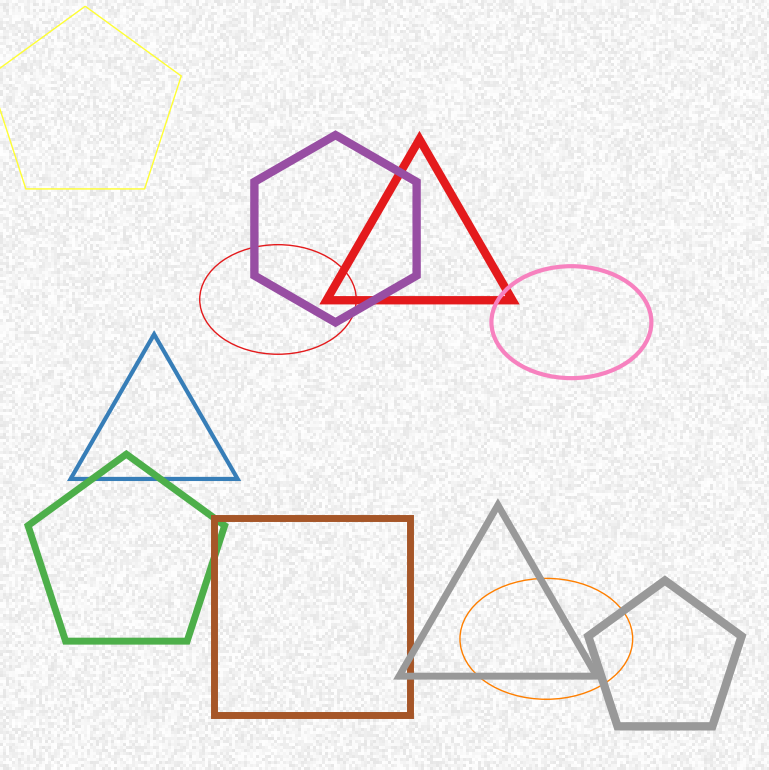[{"shape": "oval", "thickness": 0.5, "radius": 0.51, "center": [0.361, 0.611]}, {"shape": "triangle", "thickness": 3, "radius": 0.7, "center": [0.545, 0.68]}, {"shape": "triangle", "thickness": 1.5, "radius": 0.63, "center": [0.2, 0.441]}, {"shape": "pentagon", "thickness": 2.5, "radius": 0.67, "center": [0.164, 0.276]}, {"shape": "hexagon", "thickness": 3, "radius": 0.61, "center": [0.436, 0.703]}, {"shape": "oval", "thickness": 0.5, "radius": 0.56, "center": [0.709, 0.17]}, {"shape": "pentagon", "thickness": 0.5, "radius": 0.66, "center": [0.111, 0.861]}, {"shape": "square", "thickness": 2.5, "radius": 0.64, "center": [0.405, 0.199]}, {"shape": "oval", "thickness": 1.5, "radius": 0.52, "center": [0.742, 0.582]}, {"shape": "triangle", "thickness": 2.5, "radius": 0.74, "center": [0.647, 0.196]}, {"shape": "pentagon", "thickness": 3, "radius": 0.52, "center": [0.864, 0.141]}]